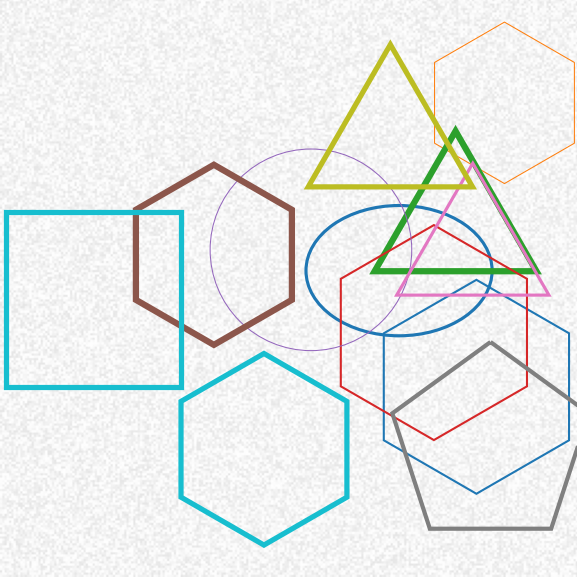[{"shape": "hexagon", "thickness": 1, "radius": 0.93, "center": [0.825, 0.329]}, {"shape": "oval", "thickness": 1.5, "radius": 0.81, "center": [0.691, 0.53]}, {"shape": "hexagon", "thickness": 0.5, "radius": 0.7, "center": [0.874, 0.821]}, {"shape": "triangle", "thickness": 3, "radius": 0.81, "center": [0.789, 0.61]}, {"shape": "hexagon", "thickness": 1, "radius": 0.93, "center": [0.751, 0.423]}, {"shape": "circle", "thickness": 0.5, "radius": 0.87, "center": [0.538, 0.567]}, {"shape": "hexagon", "thickness": 3, "radius": 0.78, "center": [0.37, 0.558]}, {"shape": "triangle", "thickness": 1.5, "radius": 0.76, "center": [0.819, 0.564]}, {"shape": "pentagon", "thickness": 2, "radius": 0.89, "center": [0.849, 0.228]}, {"shape": "triangle", "thickness": 2.5, "radius": 0.82, "center": [0.676, 0.758]}, {"shape": "hexagon", "thickness": 2.5, "radius": 0.83, "center": [0.457, 0.221]}, {"shape": "square", "thickness": 2.5, "radius": 0.76, "center": [0.162, 0.481]}]